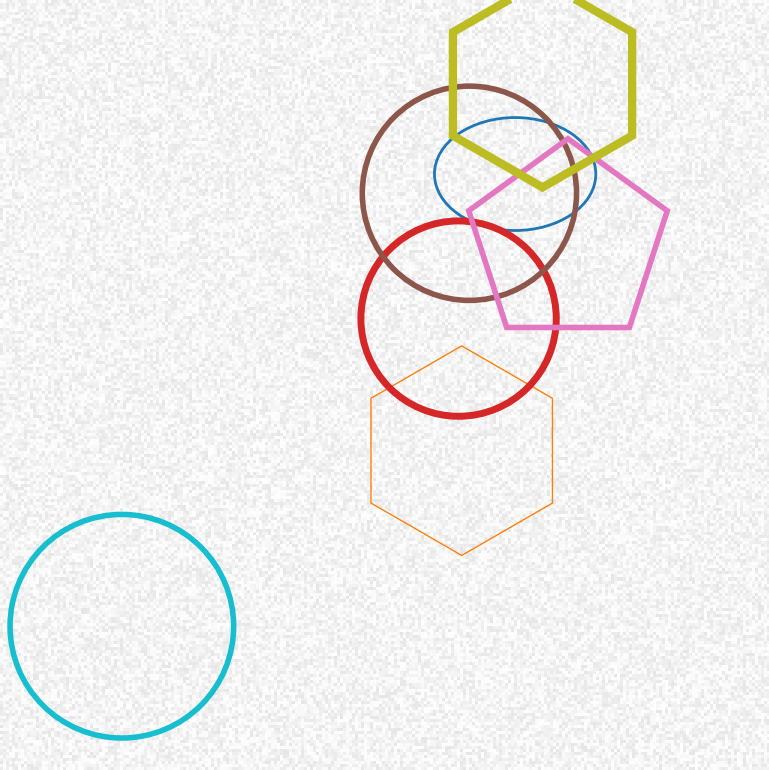[{"shape": "oval", "thickness": 1, "radius": 0.52, "center": [0.669, 0.774]}, {"shape": "hexagon", "thickness": 0.5, "radius": 0.68, "center": [0.6, 0.415]}, {"shape": "circle", "thickness": 2.5, "radius": 0.63, "center": [0.596, 0.586]}, {"shape": "circle", "thickness": 2, "radius": 0.7, "center": [0.61, 0.749]}, {"shape": "pentagon", "thickness": 2, "radius": 0.68, "center": [0.738, 0.684]}, {"shape": "hexagon", "thickness": 3, "radius": 0.67, "center": [0.705, 0.891]}, {"shape": "circle", "thickness": 2, "radius": 0.73, "center": [0.158, 0.187]}]